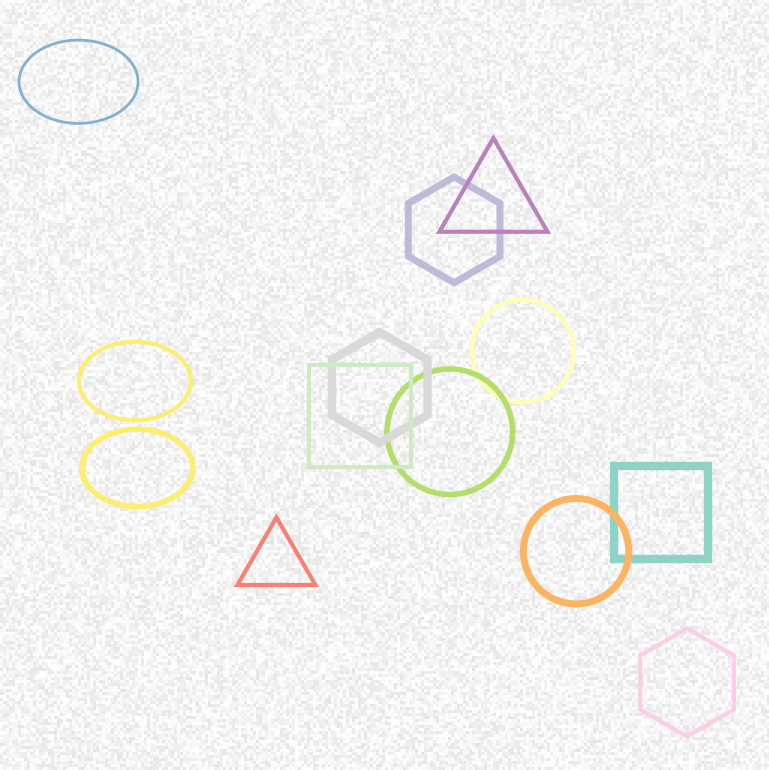[{"shape": "square", "thickness": 3, "radius": 0.3, "center": [0.858, 0.334]}, {"shape": "circle", "thickness": 1.5, "radius": 0.33, "center": [0.679, 0.544]}, {"shape": "hexagon", "thickness": 2.5, "radius": 0.34, "center": [0.59, 0.701]}, {"shape": "triangle", "thickness": 1.5, "radius": 0.29, "center": [0.359, 0.27]}, {"shape": "oval", "thickness": 1, "radius": 0.39, "center": [0.102, 0.894]}, {"shape": "circle", "thickness": 2.5, "radius": 0.34, "center": [0.748, 0.284]}, {"shape": "circle", "thickness": 2, "radius": 0.41, "center": [0.584, 0.439]}, {"shape": "hexagon", "thickness": 1.5, "radius": 0.35, "center": [0.892, 0.114]}, {"shape": "hexagon", "thickness": 3, "radius": 0.36, "center": [0.493, 0.497]}, {"shape": "triangle", "thickness": 1.5, "radius": 0.41, "center": [0.641, 0.74]}, {"shape": "square", "thickness": 1.5, "radius": 0.33, "center": [0.467, 0.459]}, {"shape": "oval", "thickness": 1.5, "radius": 0.36, "center": [0.175, 0.505]}, {"shape": "oval", "thickness": 2, "radius": 0.36, "center": [0.178, 0.392]}]